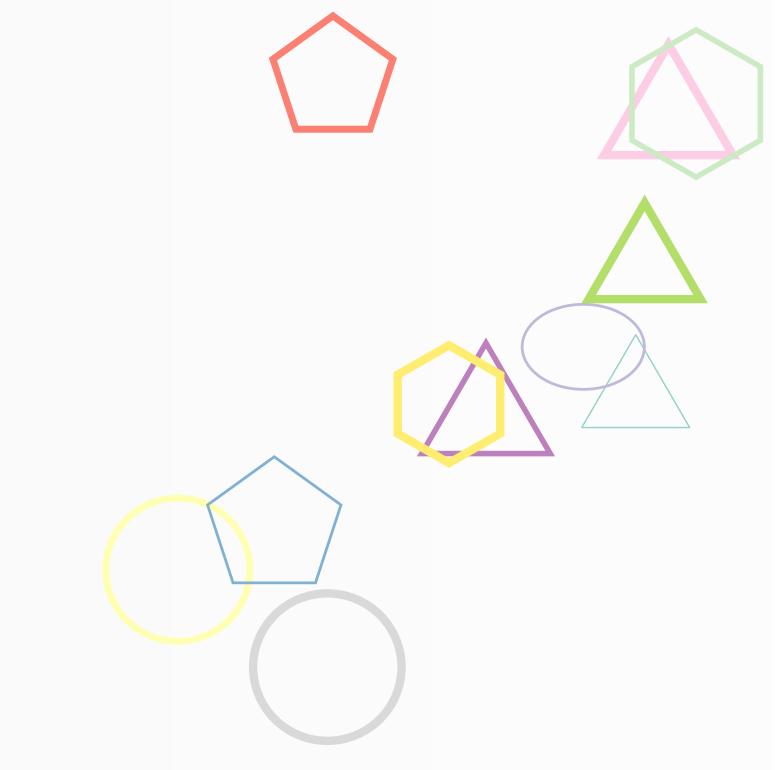[{"shape": "triangle", "thickness": 0.5, "radius": 0.4, "center": [0.82, 0.485]}, {"shape": "circle", "thickness": 2.5, "radius": 0.46, "center": [0.229, 0.26]}, {"shape": "oval", "thickness": 1, "radius": 0.39, "center": [0.753, 0.55]}, {"shape": "pentagon", "thickness": 2.5, "radius": 0.41, "center": [0.43, 0.898]}, {"shape": "pentagon", "thickness": 1, "radius": 0.45, "center": [0.354, 0.316]}, {"shape": "triangle", "thickness": 3, "radius": 0.42, "center": [0.832, 0.653]}, {"shape": "triangle", "thickness": 3, "radius": 0.48, "center": [0.863, 0.846]}, {"shape": "circle", "thickness": 3, "radius": 0.48, "center": [0.422, 0.134]}, {"shape": "triangle", "thickness": 2, "radius": 0.48, "center": [0.627, 0.459]}, {"shape": "hexagon", "thickness": 2, "radius": 0.48, "center": [0.898, 0.866]}, {"shape": "hexagon", "thickness": 3, "radius": 0.38, "center": [0.579, 0.475]}]